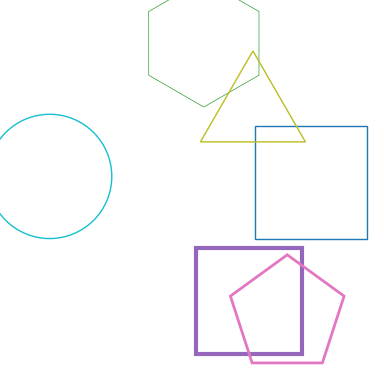[{"shape": "square", "thickness": 1, "radius": 0.73, "center": [0.807, 0.526]}, {"shape": "hexagon", "thickness": 0.5, "radius": 0.83, "center": [0.529, 0.887]}, {"shape": "square", "thickness": 3, "radius": 0.69, "center": [0.646, 0.218]}, {"shape": "pentagon", "thickness": 2, "radius": 0.78, "center": [0.746, 0.183]}, {"shape": "triangle", "thickness": 1, "radius": 0.79, "center": [0.657, 0.71]}, {"shape": "circle", "thickness": 1, "radius": 0.81, "center": [0.129, 0.542]}]